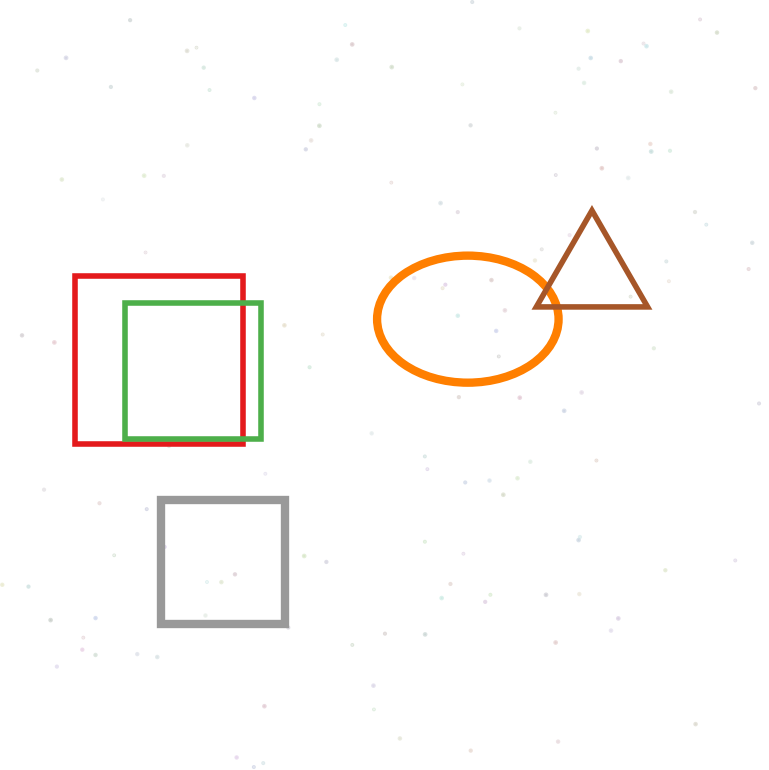[{"shape": "square", "thickness": 2, "radius": 0.54, "center": [0.207, 0.533]}, {"shape": "square", "thickness": 2, "radius": 0.44, "center": [0.251, 0.518]}, {"shape": "oval", "thickness": 3, "radius": 0.59, "center": [0.608, 0.586]}, {"shape": "triangle", "thickness": 2, "radius": 0.42, "center": [0.769, 0.643]}, {"shape": "square", "thickness": 3, "radius": 0.4, "center": [0.29, 0.27]}]